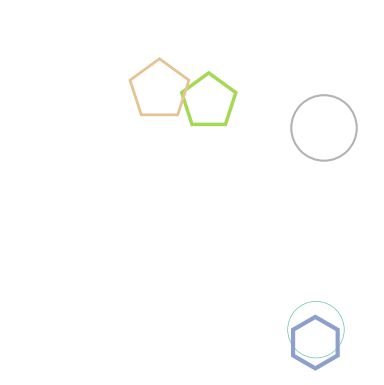[{"shape": "circle", "thickness": 0.5, "radius": 0.37, "center": [0.821, 0.144]}, {"shape": "hexagon", "thickness": 3, "radius": 0.33, "center": [0.819, 0.11]}, {"shape": "pentagon", "thickness": 2.5, "radius": 0.37, "center": [0.542, 0.737]}, {"shape": "pentagon", "thickness": 2, "radius": 0.4, "center": [0.414, 0.767]}, {"shape": "circle", "thickness": 1.5, "radius": 0.43, "center": [0.842, 0.668]}]